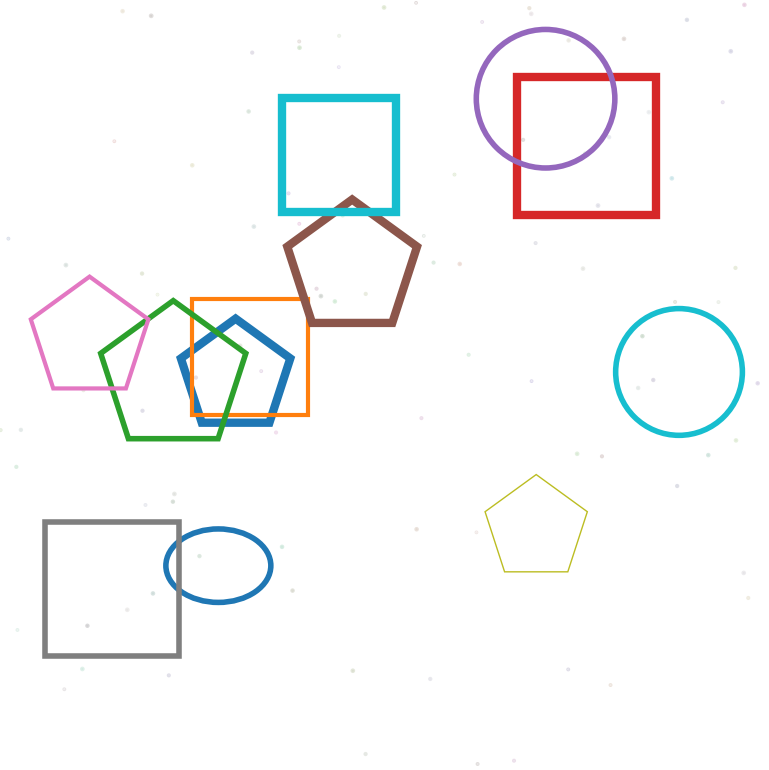[{"shape": "pentagon", "thickness": 3, "radius": 0.37, "center": [0.306, 0.511]}, {"shape": "oval", "thickness": 2, "radius": 0.34, "center": [0.284, 0.265]}, {"shape": "square", "thickness": 1.5, "radius": 0.37, "center": [0.325, 0.536]}, {"shape": "pentagon", "thickness": 2, "radius": 0.5, "center": [0.225, 0.51]}, {"shape": "square", "thickness": 3, "radius": 0.45, "center": [0.762, 0.81]}, {"shape": "circle", "thickness": 2, "radius": 0.45, "center": [0.709, 0.872]}, {"shape": "pentagon", "thickness": 3, "radius": 0.44, "center": [0.457, 0.652]}, {"shape": "pentagon", "thickness": 1.5, "radius": 0.4, "center": [0.116, 0.56]}, {"shape": "square", "thickness": 2, "radius": 0.43, "center": [0.145, 0.235]}, {"shape": "pentagon", "thickness": 0.5, "radius": 0.35, "center": [0.696, 0.314]}, {"shape": "circle", "thickness": 2, "radius": 0.41, "center": [0.882, 0.517]}, {"shape": "square", "thickness": 3, "radius": 0.37, "center": [0.44, 0.798]}]